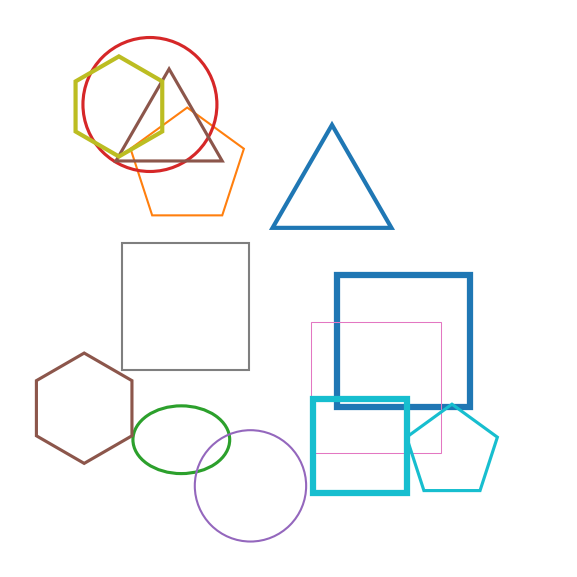[{"shape": "triangle", "thickness": 2, "radius": 0.59, "center": [0.575, 0.664]}, {"shape": "square", "thickness": 3, "radius": 0.57, "center": [0.698, 0.409]}, {"shape": "pentagon", "thickness": 1, "radius": 0.52, "center": [0.324, 0.71]}, {"shape": "oval", "thickness": 1.5, "radius": 0.42, "center": [0.314, 0.238]}, {"shape": "circle", "thickness": 1.5, "radius": 0.58, "center": [0.26, 0.818]}, {"shape": "circle", "thickness": 1, "radius": 0.48, "center": [0.434, 0.158]}, {"shape": "hexagon", "thickness": 1.5, "radius": 0.48, "center": [0.146, 0.292]}, {"shape": "triangle", "thickness": 1.5, "radius": 0.53, "center": [0.293, 0.774]}, {"shape": "square", "thickness": 0.5, "radius": 0.56, "center": [0.651, 0.328]}, {"shape": "square", "thickness": 1, "radius": 0.55, "center": [0.321, 0.469]}, {"shape": "hexagon", "thickness": 2, "radius": 0.43, "center": [0.206, 0.815]}, {"shape": "pentagon", "thickness": 1.5, "radius": 0.41, "center": [0.783, 0.217]}, {"shape": "square", "thickness": 3, "radius": 0.41, "center": [0.623, 0.227]}]